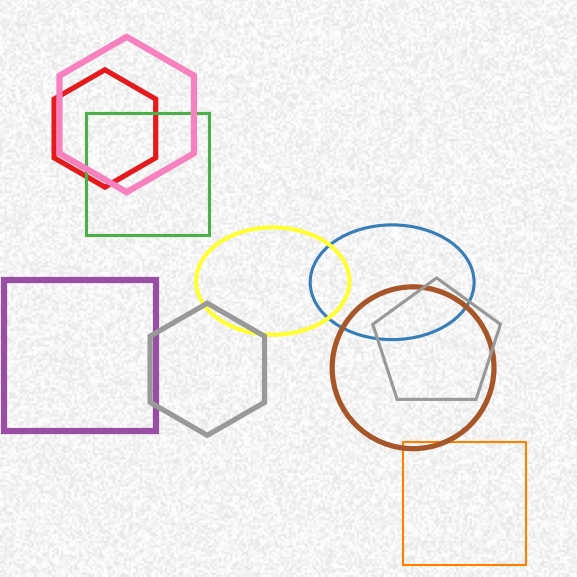[{"shape": "hexagon", "thickness": 2.5, "radius": 0.51, "center": [0.182, 0.777]}, {"shape": "oval", "thickness": 1.5, "radius": 0.71, "center": [0.679, 0.51]}, {"shape": "square", "thickness": 1.5, "radius": 0.53, "center": [0.255, 0.698]}, {"shape": "square", "thickness": 3, "radius": 0.66, "center": [0.139, 0.383]}, {"shape": "square", "thickness": 1, "radius": 0.53, "center": [0.805, 0.127]}, {"shape": "oval", "thickness": 2, "radius": 0.66, "center": [0.472, 0.512]}, {"shape": "circle", "thickness": 2.5, "radius": 0.7, "center": [0.715, 0.362]}, {"shape": "hexagon", "thickness": 3, "radius": 0.67, "center": [0.219, 0.801]}, {"shape": "hexagon", "thickness": 2.5, "radius": 0.57, "center": [0.359, 0.36]}, {"shape": "pentagon", "thickness": 1.5, "radius": 0.58, "center": [0.756, 0.402]}]